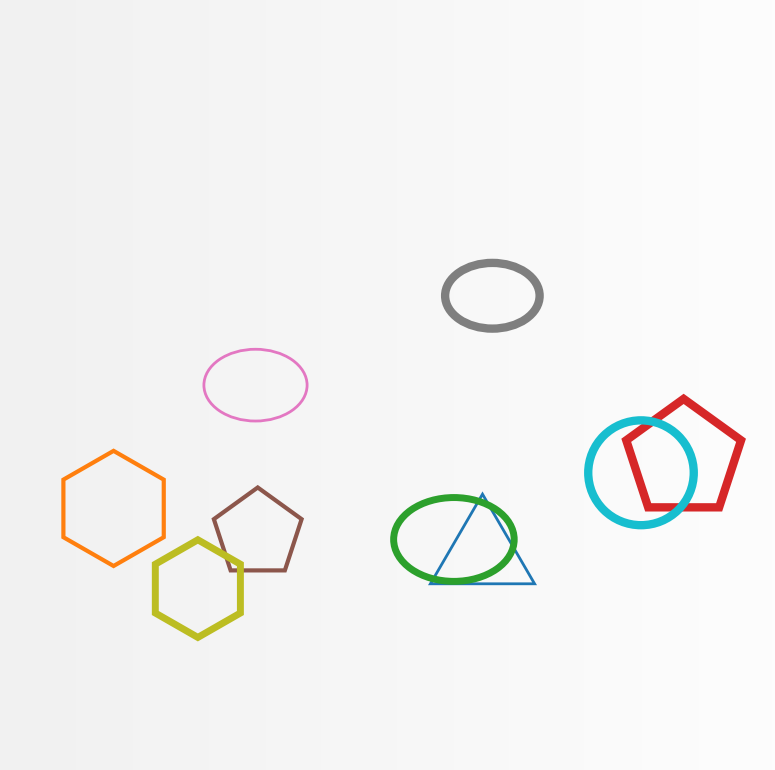[{"shape": "triangle", "thickness": 1, "radius": 0.39, "center": [0.623, 0.281]}, {"shape": "hexagon", "thickness": 1.5, "radius": 0.37, "center": [0.147, 0.34]}, {"shape": "oval", "thickness": 2.5, "radius": 0.39, "center": [0.586, 0.299]}, {"shape": "pentagon", "thickness": 3, "radius": 0.39, "center": [0.882, 0.404]}, {"shape": "pentagon", "thickness": 1.5, "radius": 0.3, "center": [0.333, 0.307]}, {"shape": "oval", "thickness": 1, "radius": 0.33, "center": [0.33, 0.5]}, {"shape": "oval", "thickness": 3, "radius": 0.3, "center": [0.635, 0.616]}, {"shape": "hexagon", "thickness": 2.5, "radius": 0.32, "center": [0.255, 0.236]}, {"shape": "circle", "thickness": 3, "radius": 0.34, "center": [0.827, 0.386]}]